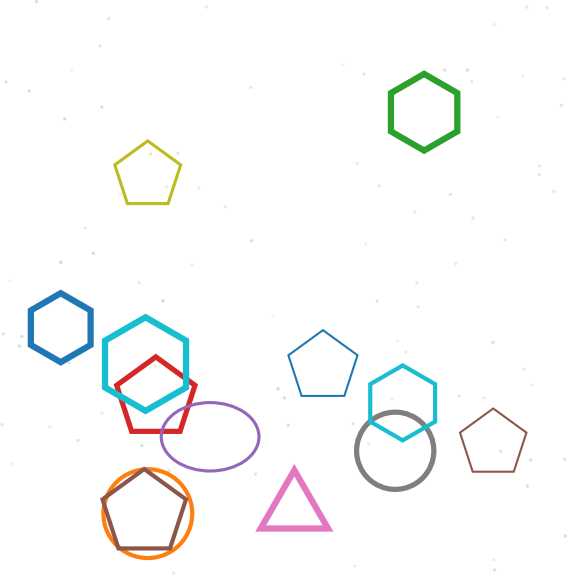[{"shape": "hexagon", "thickness": 3, "radius": 0.3, "center": [0.105, 0.432]}, {"shape": "pentagon", "thickness": 1, "radius": 0.31, "center": [0.559, 0.364]}, {"shape": "circle", "thickness": 2, "radius": 0.38, "center": [0.256, 0.11]}, {"shape": "hexagon", "thickness": 3, "radius": 0.33, "center": [0.734, 0.805]}, {"shape": "pentagon", "thickness": 2.5, "radius": 0.36, "center": [0.27, 0.31]}, {"shape": "oval", "thickness": 1.5, "radius": 0.42, "center": [0.364, 0.243]}, {"shape": "pentagon", "thickness": 1, "radius": 0.3, "center": [0.854, 0.231]}, {"shape": "pentagon", "thickness": 2, "radius": 0.38, "center": [0.25, 0.111]}, {"shape": "triangle", "thickness": 3, "radius": 0.34, "center": [0.51, 0.118]}, {"shape": "circle", "thickness": 2.5, "radius": 0.33, "center": [0.684, 0.219]}, {"shape": "pentagon", "thickness": 1.5, "radius": 0.3, "center": [0.256, 0.695]}, {"shape": "hexagon", "thickness": 2, "radius": 0.32, "center": [0.697, 0.301]}, {"shape": "hexagon", "thickness": 3, "radius": 0.41, "center": [0.252, 0.369]}]